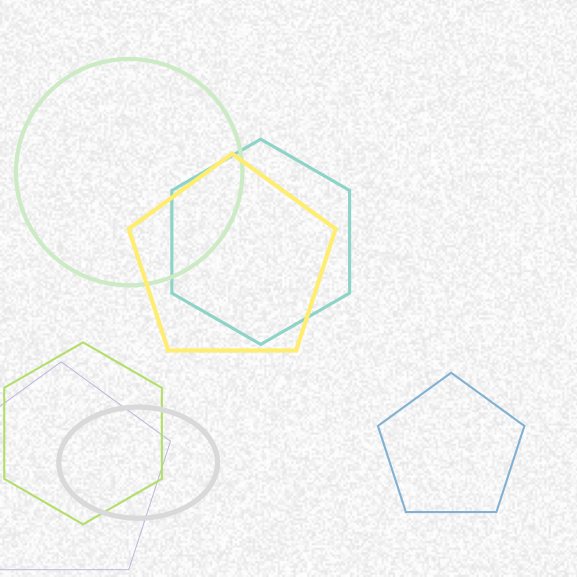[{"shape": "hexagon", "thickness": 1.5, "radius": 0.89, "center": [0.451, 0.58]}, {"shape": "pentagon", "thickness": 0.5, "radius": 0.99, "center": [0.106, 0.174]}, {"shape": "pentagon", "thickness": 1, "radius": 0.67, "center": [0.781, 0.22]}, {"shape": "hexagon", "thickness": 1, "radius": 0.79, "center": [0.144, 0.249]}, {"shape": "oval", "thickness": 2.5, "radius": 0.69, "center": [0.239, 0.198]}, {"shape": "circle", "thickness": 2, "radius": 0.98, "center": [0.224, 0.701]}, {"shape": "pentagon", "thickness": 2, "radius": 0.94, "center": [0.402, 0.545]}]